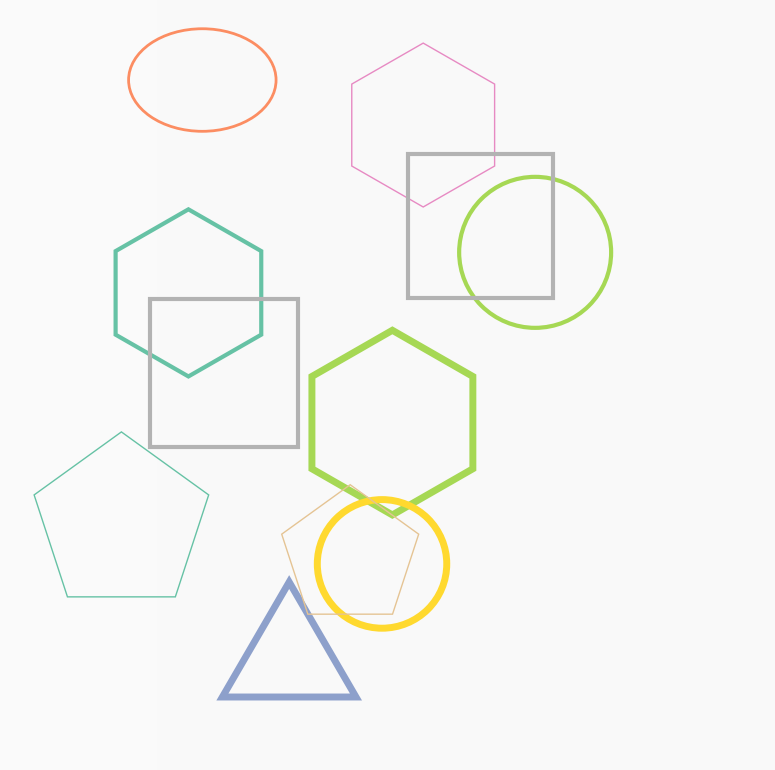[{"shape": "pentagon", "thickness": 0.5, "radius": 0.59, "center": [0.157, 0.321]}, {"shape": "hexagon", "thickness": 1.5, "radius": 0.54, "center": [0.243, 0.62]}, {"shape": "oval", "thickness": 1, "radius": 0.48, "center": [0.261, 0.896]}, {"shape": "triangle", "thickness": 2.5, "radius": 0.5, "center": [0.373, 0.145]}, {"shape": "hexagon", "thickness": 0.5, "radius": 0.53, "center": [0.546, 0.838]}, {"shape": "hexagon", "thickness": 2.5, "radius": 0.6, "center": [0.506, 0.451]}, {"shape": "circle", "thickness": 1.5, "radius": 0.49, "center": [0.691, 0.672]}, {"shape": "circle", "thickness": 2.5, "radius": 0.42, "center": [0.493, 0.268]}, {"shape": "pentagon", "thickness": 0.5, "radius": 0.46, "center": [0.452, 0.278]}, {"shape": "square", "thickness": 1.5, "radius": 0.47, "center": [0.62, 0.707]}, {"shape": "square", "thickness": 1.5, "radius": 0.48, "center": [0.289, 0.515]}]